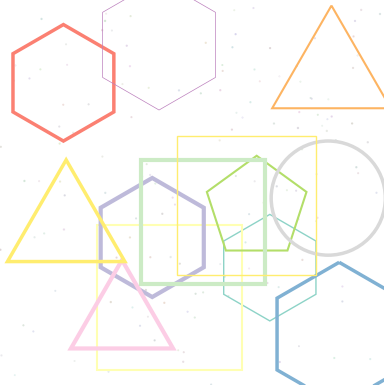[{"shape": "hexagon", "thickness": 1, "radius": 0.69, "center": [0.701, 0.305]}, {"shape": "square", "thickness": 1.5, "radius": 0.94, "center": [0.439, 0.228]}, {"shape": "hexagon", "thickness": 3, "radius": 0.77, "center": [0.395, 0.383]}, {"shape": "hexagon", "thickness": 2.5, "radius": 0.76, "center": [0.165, 0.785]}, {"shape": "hexagon", "thickness": 2.5, "radius": 0.93, "center": [0.881, 0.132]}, {"shape": "triangle", "thickness": 1.5, "radius": 0.89, "center": [0.861, 0.808]}, {"shape": "pentagon", "thickness": 1.5, "radius": 0.68, "center": [0.667, 0.459]}, {"shape": "triangle", "thickness": 3, "radius": 0.77, "center": [0.317, 0.171]}, {"shape": "circle", "thickness": 2.5, "radius": 0.74, "center": [0.853, 0.485]}, {"shape": "hexagon", "thickness": 0.5, "radius": 0.85, "center": [0.413, 0.883]}, {"shape": "square", "thickness": 3, "radius": 0.8, "center": [0.527, 0.424]}, {"shape": "square", "thickness": 1, "radius": 0.9, "center": [0.641, 0.466]}, {"shape": "triangle", "thickness": 2.5, "radius": 0.88, "center": [0.172, 0.409]}]